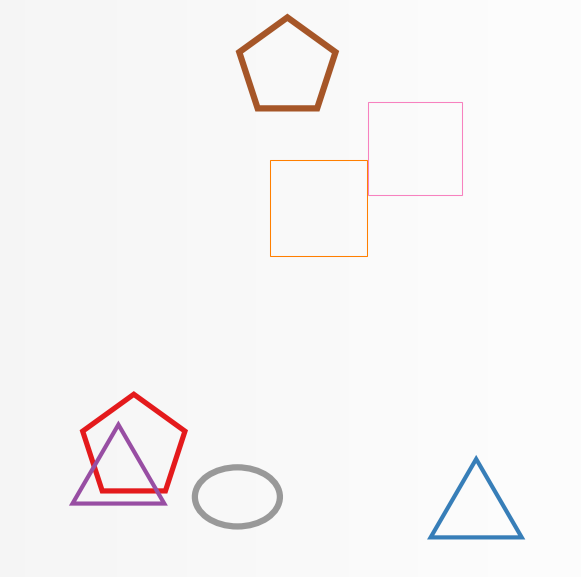[{"shape": "pentagon", "thickness": 2.5, "radius": 0.46, "center": [0.23, 0.224]}, {"shape": "triangle", "thickness": 2, "radius": 0.45, "center": [0.819, 0.114]}, {"shape": "triangle", "thickness": 2, "radius": 0.46, "center": [0.204, 0.173]}, {"shape": "square", "thickness": 0.5, "radius": 0.42, "center": [0.548, 0.639]}, {"shape": "pentagon", "thickness": 3, "radius": 0.44, "center": [0.494, 0.882]}, {"shape": "square", "thickness": 0.5, "radius": 0.4, "center": [0.714, 0.742]}, {"shape": "oval", "thickness": 3, "radius": 0.37, "center": [0.408, 0.139]}]